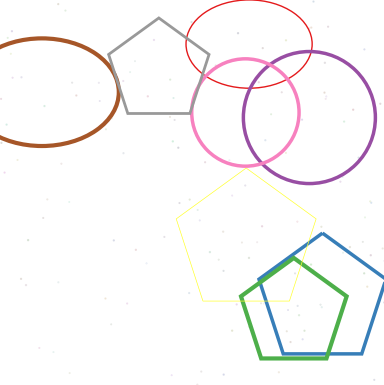[{"shape": "oval", "thickness": 1, "radius": 0.82, "center": [0.647, 0.886]}, {"shape": "pentagon", "thickness": 2.5, "radius": 0.87, "center": [0.838, 0.221]}, {"shape": "pentagon", "thickness": 3, "radius": 0.72, "center": [0.763, 0.186]}, {"shape": "circle", "thickness": 2.5, "radius": 0.86, "center": [0.804, 0.695]}, {"shape": "pentagon", "thickness": 0.5, "radius": 0.96, "center": [0.639, 0.373]}, {"shape": "oval", "thickness": 3, "radius": 1.0, "center": [0.109, 0.761]}, {"shape": "circle", "thickness": 2.5, "radius": 0.7, "center": [0.637, 0.708]}, {"shape": "pentagon", "thickness": 2, "radius": 0.69, "center": [0.413, 0.816]}]